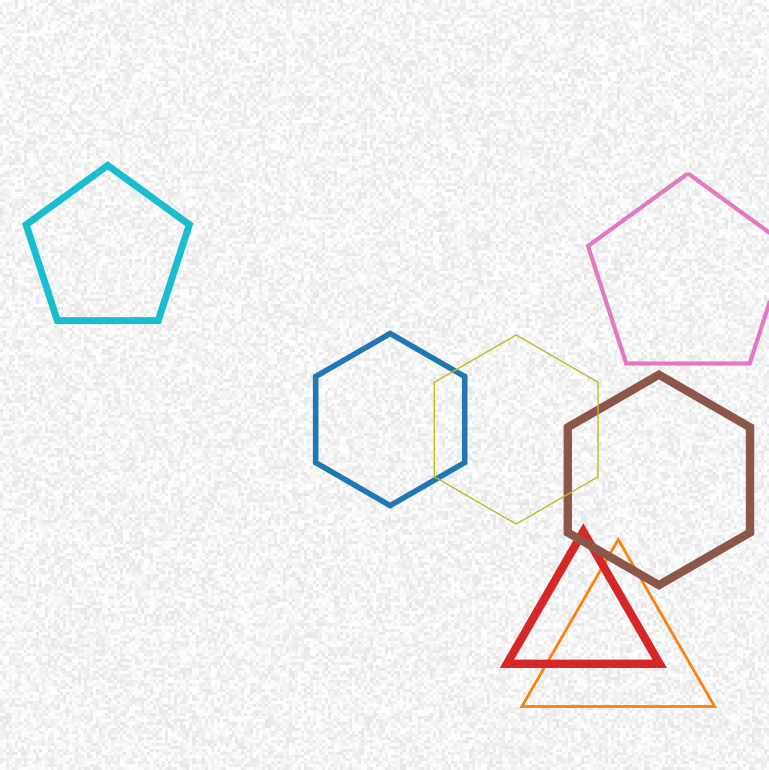[{"shape": "hexagon", "thickness": 2, "radius": 0.56, "center": [0.507, 0.455]}, {"shape": "triangle", "thickness": 1, "radius": 0.72, "center": [0.803, 0.155]}, {"shape": "triangle", "thickness": 3, "radius": 0.57, "center": [0.758, 0.195]}, {"shape": "hexagon", "thickness": 3, "radius": 0.68, "center": [0.856, 0.377]}, {"shape": "pentagon", "thickness": 1.5, "radius": 0.68, "center": [0.893, 0.638]}, {"shape": "hexagon", "thickness": 0.5, "radius": 0.61, "center": [0.67, 0.442]}, {"shape": "pentagon", "thickness": 2.5, "radius": 0.56, "center": [0.14, 0.674]}]